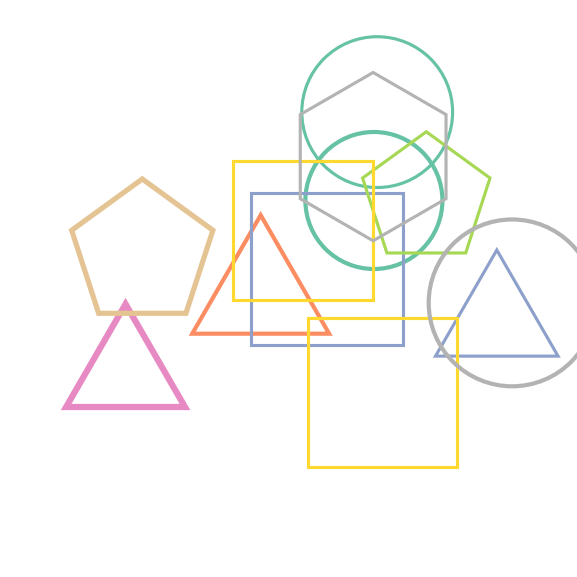[{"shape": "circle", "thickness": 2, "radius": 0.59, "center": [0.647, 0.652]}, {"shape": "circle", "thickness": 1.5, "radius": 0.65, "center": [0.653, 0.805]}, {"shape": "triangle", "thickness": 2, "radius": 0.68, "center": [0.451, 0.49]}, {"shape": "square", "thickness": 1.5, "radius": 0.66, "center": [0.566, 0.534]}, {"shape": "triangle", "thickness": 1.5, "radius": 0.61, "center": [0.86, 0.444]}, {"shape": "triangle", "thickness": 3, "radius": 0.59, "center": [0.217, 0.354]}, {"shape": "pentagon", "thickness": 1.5, "radius": 0.58, "center": [0.738, 0.655]}, {"shape": "square", "thickness": 1.5, "radius": 0.61, "center": [0.524, 0.6]}, {"shape": "square", "thickness": 1.5, "radius": 0.65, "center": [0.663, 0.32]}, {"shape": "pentagon", "thickness": 2.5, "radius": 0.64, "center": [0.246, 0.561]}, {"shape": "circle", "thickness": 2, "radius": 0.72, "center": [0.887, 0.475]}, {"shape": "hexagon", "thickness": 1.5, "radius": 0.73, "center": [0.646, 0.728]}]